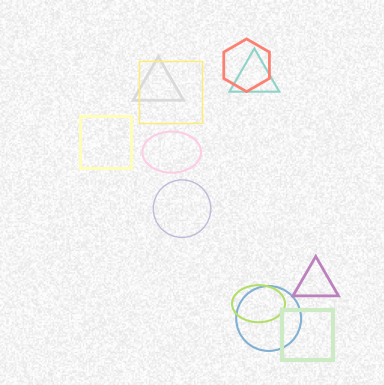[{"shape": "triangle", "thickness": 1.5, "radius": 0.37, "center": [0.661, 0.799]}, {"shape": "square", "thickness": 2, "radius": 0.33, "center": [0.273, 0.631]}, {"shape": "circle", "thickness": 1, "radius": 0.37, "center": [0.473, 0.458]}, {"shape": "hexagon", "thickness": 2, "radius": 0.34, "center": [0.641, 0.83]}, {"shape": "circle", "thickness": 1.5, "radius": 0.42, "center": [0.698, 0.173]}, {"shape": "oval", "thickness": 1.5, "radius": 0.34, "center": [0.671, 0.211]}, {"shape": "oval", "thickness": 1.5, "radius": 0.38, "center": [0.446, 0.605]}, {"shape": "triangle", "thickness": 2, "radius": 0.38, "center": [0.411, 0.777]}, {"shape": "triangle", "thickness": 2, "radius": 0.34, "center": [0.82, 0.266]}, {"shape": "square", "thickness": 3, "radius": 0.33, "center": [0.798, 0.129]}, {"shape": "square", "thickness": 1, "radius": 0.4, "center": [0.443, 0.761]}]